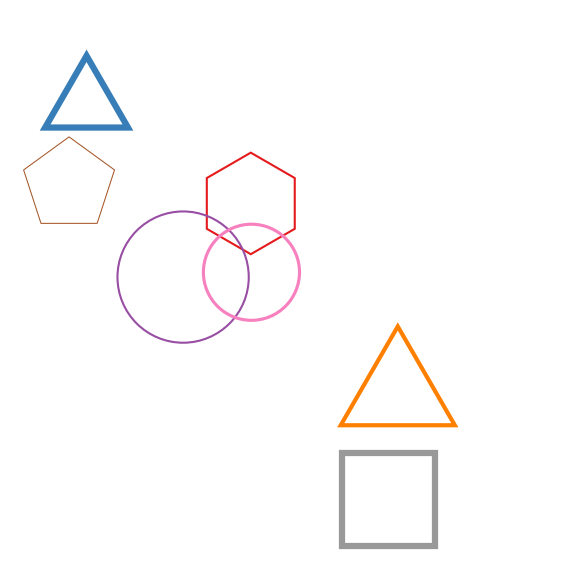[{"shape": "hexagon", "thickness": 1, "radius": 0.44, "center": [0.434, 0.647]}, {"shape": "triangle", "thickness": 3, "radius": 0.41, "center": [0.15, 0.82]}, {"shape": "circle", "thickness": 1, "radius": 0.57, "center": [0.317, 0.519]}, {"shape": "triangle", "thickness": 2, "radius": 0.57, "center": [0.689, 0.32]}, {"shape": "pentagon", "thickness": 0.5, "radius": 0.41, "center": [0.12, 0.679]}, {"shape": "circle", "thickness": 1.5, "radius": 0.42, "center": [0.435, 0.528]}, {"shape": "square", "thickness": 3, "radius": 0.4, "center": [0.673, 0.134]}]